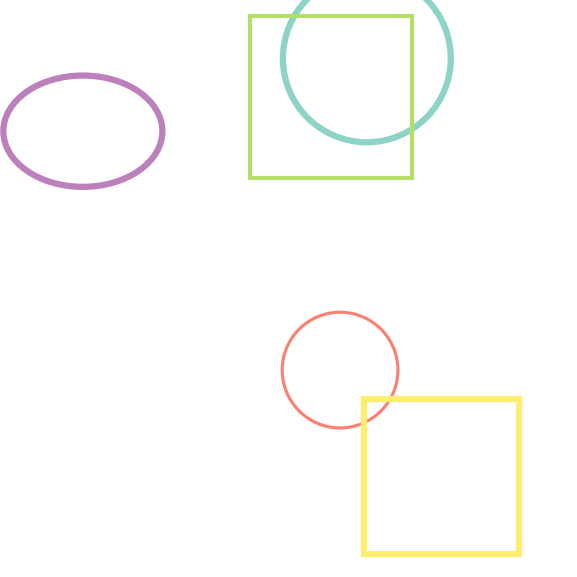[{"shape": "circle", "thickness": 3, "radius": 0.73, "center": [0.635, 0.898]}, {"shape": "circle", "thickness": 1.5, "radius": 0.5, "center": [0.589, 0.358]}, {"shape": "square", "thickness": 2, "radius": 0.7, "center": [0.573, 0.832]}, {"shape": "oval", "thickness": 3, "radius": 0.69, "center": [0.143, 0.772]}, {"shape": "square", "thickness": 3, "radius": 0.67, "center": [0.765, 0.174]}]